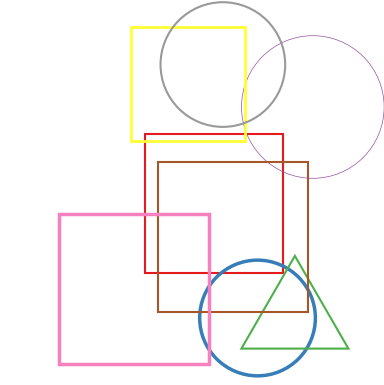[{"shape": "square", "thickness": 1.5, "radius": 0.9, "center": [0.556, 0.471]}, {"shape": "circle", "thickness": 2.5, "radius": 0.75, "center": [0.669, 0.174]}, {"shape": "triangle", "thickness": 1.5, "radius": 0.8, "center": [0.766, 0.175]}, {"shape": "circle", "thickness": 0.5, "radius": 0.93, "center": [0.813, 0.722]}, {"shape": "square", "thickness": 2, "radius": 0.74, "center": [0.488, 0.781]}, {"shape": "square", "thickness": 1.5, "radius": 0.97, "center": [0.605, 0.383]}, {"shape": "square", "thickness": 2.5, "radius": 0.97, "center": [0.348, 0.249]}, {"shape": "circle", "thickness": 1.5, "radius": 0.81, "center": [0.579, 0.832]}]